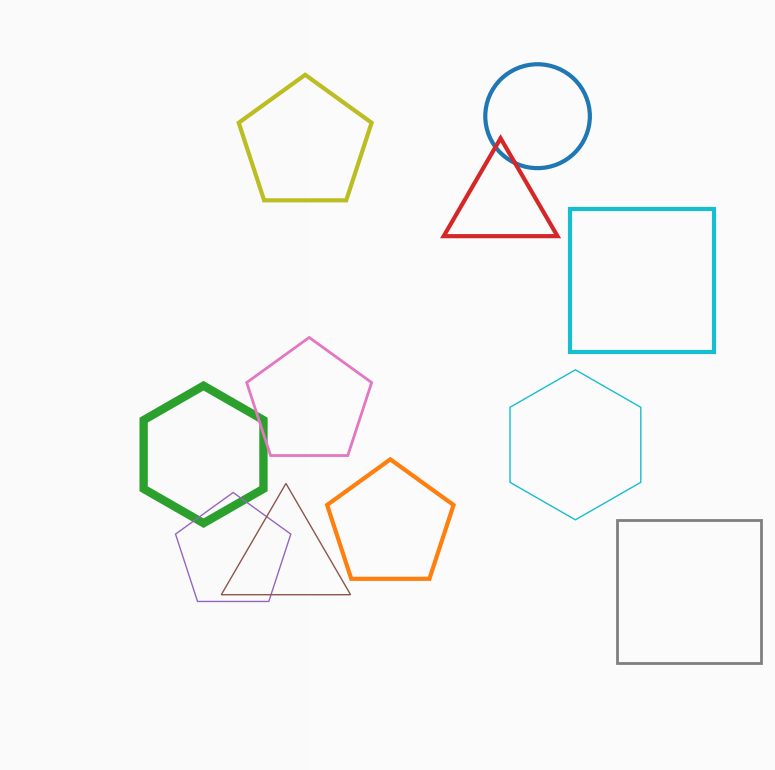[{"shape": "circle", "thickness": 1.5, "radius": 0.34, "center": [0.694, 0.849]}, {"shape": "pentagon", "thickness": 1.5, "radius": 0.43, "center": [0.504, 0.318]}, {"shape": "hexagon", "thickness": 3, "radius": 0.45, "center": [0.263, 0.41]}, {"shape": "triangle", "thickness": 1.5, "radius": 0.42, "center": [0.646, 0.736]}, {"shape": "pentagon", "thickness": 0.5, "radius": 0.39, "center": [0.301, 0.282]}, {"shape": "triangle", "thickness": 0.5, "radius": 0.48, "center": [0.369, 0.276]}, {"shape": "pentagon", "thickness": 1, "radius": 0.42, "center": [0.399, 0.477]}, {"shape": "square", "thickness": 1, "radius": 0.46, "center": [0.889, 0.232]}, {"shape": "pentagon", "thickness": 1.5, "radius": 0.45, "center": [0.394, 0.813]}, {"shape": "square", "thickness": 1.5, "radius": 0.46, "center": [0.828, 0.636]}, {"shape": "hexagon", "thickness": 0.5, "radius": 0.49, "center": [0.742, 0.422]}]